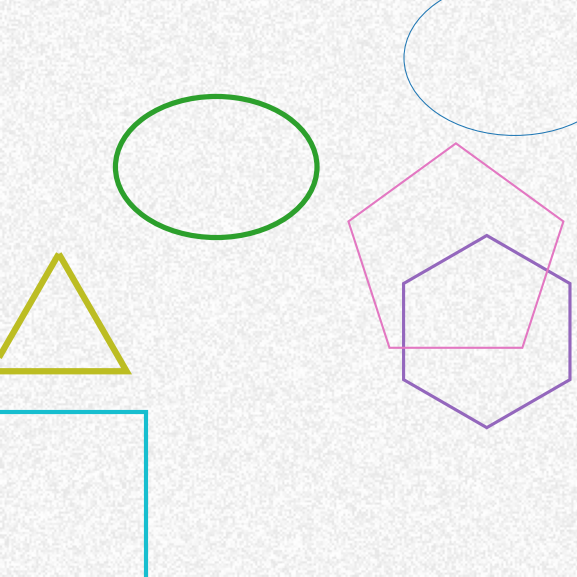[{"shape": "oval", "thickness": 0.5, "radius": 0.96, "center": [0.891, 0.899]}, {"shape": "oval", "thickness": 2.5, "radius": 0.87, "center": [0.374, 0.71]}, {"shape": "hexagon", "thickness": 1.5, "radius": 0.83, "center": [0.843, 0.425]}, {"shape": "pentagon", "thickness": 1, "radius": 0.98, "center": [0.789, 0.555]}, {"shape": "triangle", "thickness": 3, "radius": 0.68, "center": [0.102, 0.424]}, {"shape": "square", "thickness": 2, "radius": 0.74, "center": [0.104, 0.136]}]